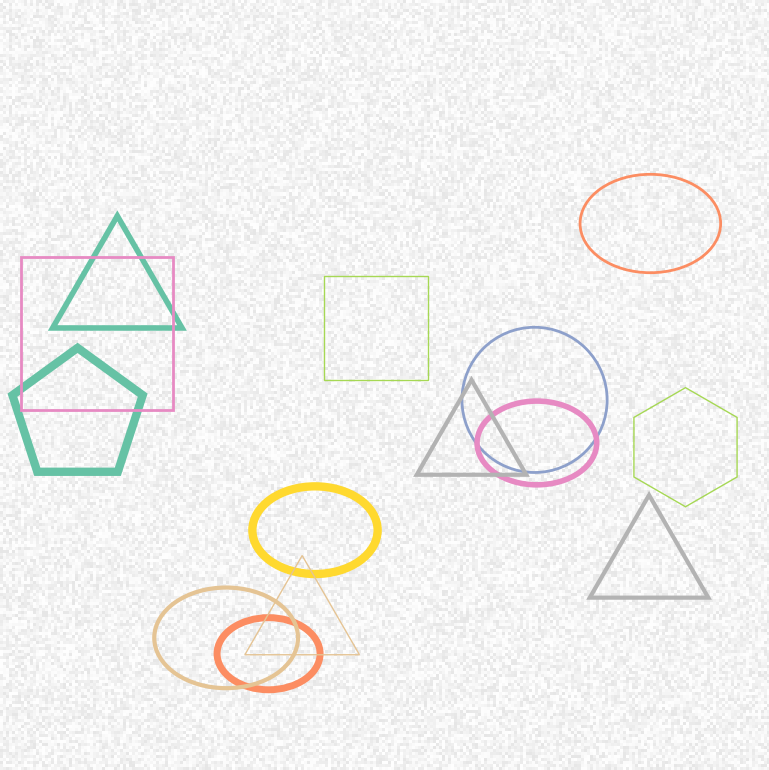[{"shape": "pentagon", "thickness": 3, "radius": 0.44, "center": [0.101, 0.459]}, {"shape": "triangle", "thickness": 2, "radius": 0.49, "center": [0.152, 0.623]}, {"shape": "oval", "thickness": 1, "radius": 0.46, "center": [0.845, 0.71]}, {"shape": "oval", "thickness": 2.5, "radius": 0.33, "center": [0.349, 0.151]}, {"shape": "circle", "thickness": 1, "radius": 0.47, "center": [0.694, 0.481]}, {"shape": "oval", "thickness": 2, "radius": 0.39, "center": [0.697, 0.425]}, {"shape": "square", "thickness": 1, "radius": 0.5, "center": [0.126, 0.567]}, {"shape": "square", "thickness": 0.5, "radius": 0.34, "center": [0.488, 0.574]}, {"shape": "hexagon", "thickness": 0.5, "radius": 0.39, "center": [0.89, 0.419]}, {"shape": "oval", "thickness": 3, "radius": 0.41, "center": [0.409, 0.311]}, {"shape": "oval", "thickness": 1.5, "radius": 0.47, "center": [0.294, 0.172]}, {"shape": "triangle", "thickness": 0.5, "radius": 0.43, "center": [0.392, 0.193]}, {"shape": "triangle", "thickness": 1.5, "radius": 0.41, "center": [0.612, 0.425]}, {"shape": "triangle", "thickness": 1.5, "radius": 0.44, "center": [0.843, 0.268]}]